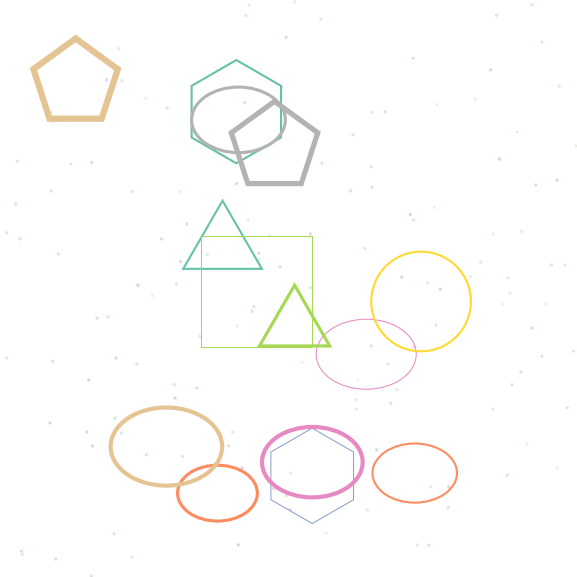[{"shape": "triangle", "thickness": 1, "radius": 0.39, "center": [0.385, 0.573]}, {"shape": "hexagon", "thickness": 1, "radius": 0.45, "center": [0.409, 0.806]}, {"shape": "oval", "thickness": 1, "radius": 0.37, "center": [0.718, 0.18]}, {"shape": "oval", "thickness": 1.5, "radius": 0.35, "center": [0.377, 0.145]}, {"shape": "hexagon", "thickness": 0.5, "radius": 0.41, "center": [0.541, 0.175]}, {"shape": "oval", "thickness": 2, "radius": 0.44, "center": [0.541, 0.199]}, {"shape": "oval", "thickness": 0.5, "radius": 0.43, "center": [0.634, 0.386]}, {"shape": "triangle", "thickness": 1.5, "radius": 0.35, "center": [0.51, 0.435]}, {"shape": "square", "thickness": 0.5, "radius": 0.48, "center": [0.444, 0.494]}, {"shape": "circle", "thickness": 1, "radius": 0.43, "center": [0.729, 0.477]}, {"shape": "pentagon", "thickness": 3, "radius": 0.38, "center": [0.131, 0.856]}, {"shape": "oval", "thickness": 2, "radius": 0.48, "center": [0.288, 0.226]}, {"shape": "pentagon", "thickness": 2.5, "radius": 0.39, "center": [0.475, 0.745]}, {"shape": "oval", "thickness": 1.5, "radius": 0.41, "center": [0.413, 0.792]}]